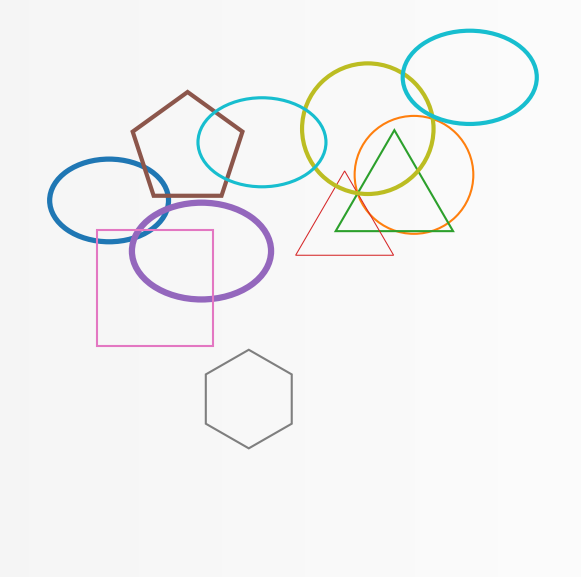[{"shape": "oval", "thickness": 2.5, "radius": 0.51, "center": [0.188, 0.652]}, {"shape": "circle", "thickness": 1, "radius": 0.51, "center": [0.712, 0.696]}, {"shape": "triangle", "thickness": 1, "radius": 0.58, "center": [0.678, 0.657]}, {"shape": "triangle", "thickness": 0.5, "radius": 0.49, "center": [0.593, 0.606]}, {"shape": "oval", "thickness": 3, "radius": 0.6, "center": [0.347, 0.564]}, {"shape": "pentagon", "thickness": 2, "radius": 0.5, "center": [0.323, 0.74]}, {"shape": "square", "thickness": 1, "radius": 0.5, "center": [0.267, 0.5]}, {"shape": "hexagon", "thickness": 1, "radius": 0.43, "center": [0.428, 0.308]}, {"shape": "circle", "thickness": 2, "radius": 0.57, "center": [0.633, 0.776]}, {"shape": "oval", "thickness": 2, "radius": 0.58, "center": [0.808, 0.865]}, {"shape": "oval", "thickness": 1.5, "radius": 0.55, "center": [0.451, 0.753]}]